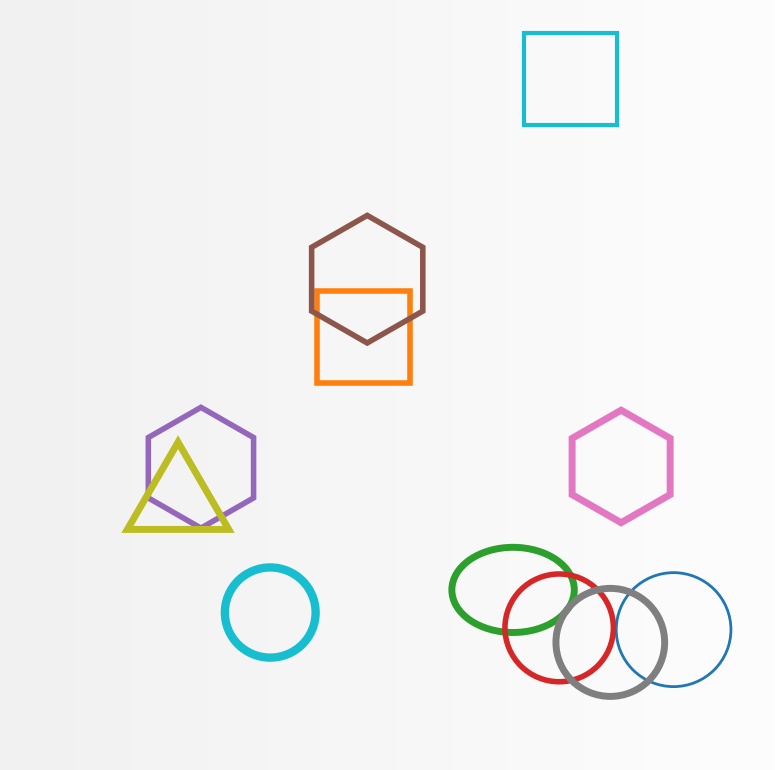[{"shape": "circle", "thickness": 1, "radius": 0.37, "center": [0.869, 0.182]}, {"shape": "square", "thickness": 2, "radius": 0.3, "center": [0.469, 0.563]}, {"shape": "oval", "thickness": 2.5, "radius": 0.4, "center": [0.662, 0.234]}, {"shape": "circle", "thickness": 2, "radius": 0.35, "center": [0.722, 0.185]}, {"shape": "hexagon", "thickness": 2, "radius": 0.39, "center": [0.259, 0.393]}, {"shape": "hexagon", "thickness": 2, "radius": 0.41, "center": [0.474, 0.637]}, {"shape": "hexagon", "thickness": 2.5, "radius": 0.37, "center": [0.801, 0.394]}, {"shape": "circle", "thickness": 2.5, "radius": 0.35, "center": [0.787, 0.166]}, {"shape": "triangle", "thickness": 2.5, "radius": 0.38, "center": [0.23, 0.35]}, {"shape": "square", "thickness": 1.5, "radius": 0.3, "center": [0.736, 0.897]}, {"shape": "circle", "thickness": 3, "radius": 0.29, "center": [0.349, 0.205]}]